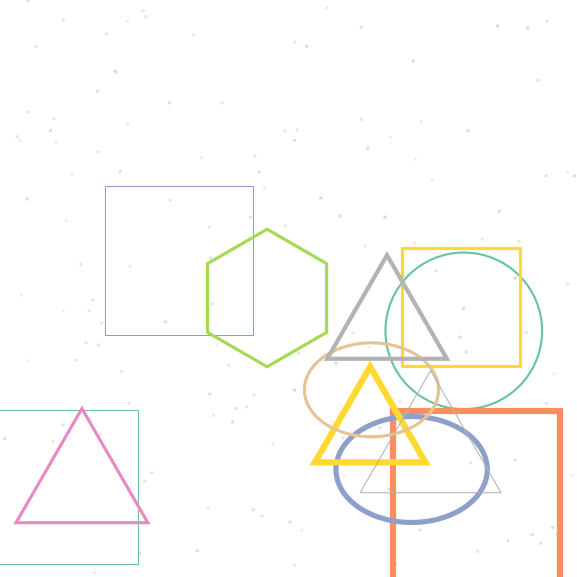[{"shape": "circle", "thickness": 1, "radius": 0.68, "center": [0.803, 0.426]}, {"shape": "square", "thickness": 0.5, "radius": 0.66, "center": [0.106, 0.156]}, {"shape": "square", "thickness": 3, "radius": 0.73, "center": [0.825, 0.142]}, {"shape": "square", "thickness": 0.5, "radius": 0.64, "center": [0.31, 0.548]}, {"shape": "oval", "thickness": 2.5, "radius": 0.66, "center": [0.713, 0.186]}, {"shape": "triangle", "thickness": 1.5, "radius": 0.66, "center": [0.142, 0.16]}, {"shape": "hexagon", "thickness": 1.5, "radius": 0.6, "center": [0.462, 0.483]}, {"shape": "square", "thickness": 1.5, "radius": 0.51, "center": [0.798, 0.468]}, {"shape": "triangle", "thickness": 3, "radius": 0.55, "center": [0.641, 0.254]}, {"shape": "oval", "thickness": 1.5, "radius": 0.58, "center": [0.643, 0.324]}, {"shape": "triangle", "thickness": 2, "radius": 0.6, "center": [0.67, 0.438]}, {"shape": "triangle", "thickness": 0.5, "radius": 0.7, "center": [0.746, 0.216]}]